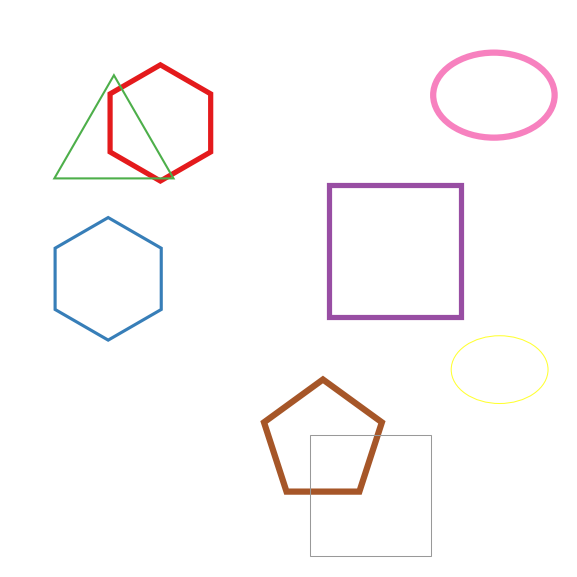[{"shape": "hexagon", "thickness": 2.5, "radius": 0.5, "center": [0.278, 0.786]}, {"shape": "hexagon", "thickness": 1.5, "radius": 0.53, "center": [0.187, 0.516]}, {"shape": "triangle", "thickness": 1, "radius": 0.6, "center": [0.197, 0.75]}, {"shape": "square", "thickness": 2.5, "radius": 0.57, "center": [0.684, 0.565]}, {"shape": "oval", "thickness": 0.5, "radius": 0.42, "center": [0.865, 0.359]}, {"shape": "pentagon", "thickness": 3, "radius": 0.54, "center": [0.559, 0.235]}, {"shape": "oval", "thickness": 3, "radius": 0.53, "center": [0.855, 0.834]}, {"shape": "square", "thickness": 0.5, "radius": 0.52, "center": [0.641, 0.141]}]